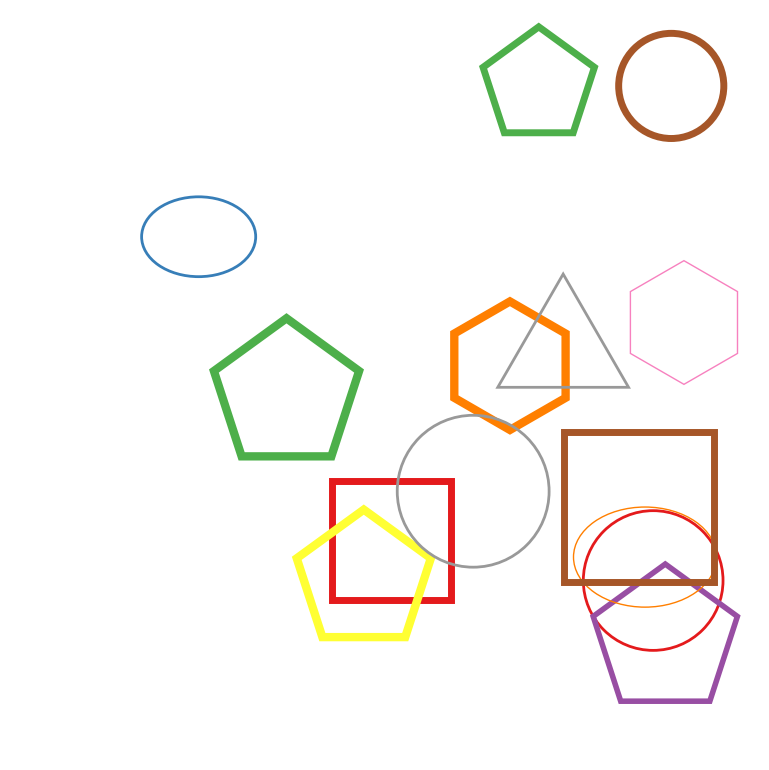[{"shape": "circle", "thickness": 1, "radius": 0.45, "center": [0.848, 0.246]}, {"shape": "square", "thickness": 2.5, "radius": 0.39, "center": [0.509, 0.298]}, {"shape": "oval", "thickness": 1, "radius": 0.37, "center": [0.258, 0.693]}, {"shape": "pentagon", "thickness": 2.5, "radius": 0.38, "center": [0.7, 0.889]}, {"shape": "pentagon", "thickness": 3, "radius": 0.5, "center": [0.372, 0.488]}, {"shape": "pentagon", "thickness": 2, "radius": 0.49, "center": [0.864, 0.169]}, {"shape": "hexagon", "thickness": 3, "radius": 0.42, "center": [0.662, 0.525]}, {"shape": "oval", "thickness": 0.5, "radius": 0.46, "center": [0.838, 0.277]}, {"shape": "pentagon", "thickness": 3, "radius": 0.46, "center": [0.472, 0.247]}, {"shape": "circle", "thickness": 2.5, "radius": 0.34, "center": [0.872, 0.888]}, {"shape": "square", "thickness": 2.5, "radius": 0.49, "center": [0.83, 0.341]}, {"shape": "hexagon", "thickness": 0.5, "radius": 0.4, "center": [0.888, 0.581]}, {"shape": "triangle", "thickness": 1, "radius": 0.49, "center": [0.731, 0.546]}, {"shape": "circle", "thickness": 1, "radius": 0.49, "center": [0.615, 0.362]}]